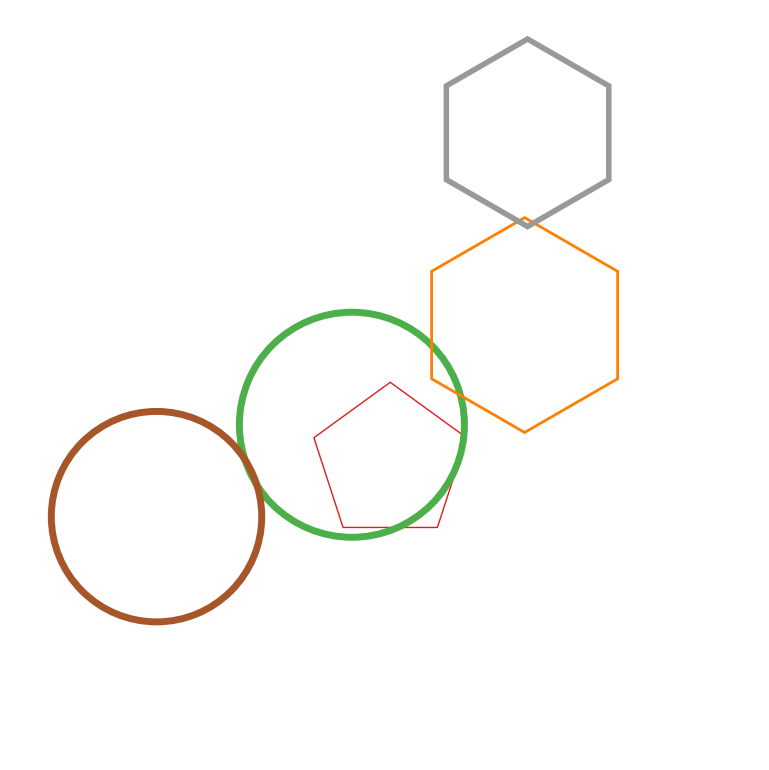[{"shape": "pentagon", "thickness": 0.5, "radius": 0.52, "center": [0.507, 0.399]}, {"shape": "circle", "thickness": 2.5, "radius": 0.73, "center": [0.457, 0.448]}, {"shape": "hexagon", "thickness": 1, "radius": 0.7, "center": [0.681, 0.578]}, {"shape": "circle", "thickness": 2.5, "radius": 0.68, "center": [0.203, 0.329]}, {"shape": "hexagon", "thickness": 2, "radius": 0.61, "center": [0.685, 0.828]}]